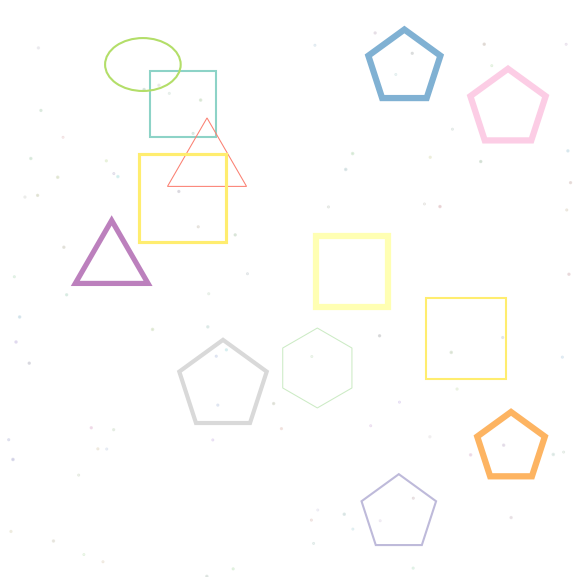[{"shape": "square", "thickness": 1, "radius": 0.29, "center": [0.317, 0.82]}, {"shape": "square", "thickness": 3, "radius": 0.31, "center": [0.61, 0.529]}, {"shape": "pentagon", "thickness": 1, "radius": 0.34, "center": [0.691, 0.11]}, {"shape": "triangle", "thickness": 0.5, "radius": 0.4, "center": [0.358, 0.716]}, {"shape": "pentagon", "thickness": 3, "radius": 0.33, "center": [0.7, 0.882]}, {"shape": "pentagon", "thickness": 3, "radius": 0.31, "center": [0.885, 0.224]}, {"shape": "oval", "thickness": 1, "radius": 0.33, "center": [0.247, 0.887]}, {"shape": "pentagon", "thickness": 3, "radius": 0.34, "center": [0.88, 0.811]}, {"shape": "pentagon", "thickness": 2, "radius": 0.4, "center": [0.386, 0.331]}, {"shape": "triangle", "thickness": 2.5, "radius": 0.36, "center": [0.193, 0.545]}, {"shape": "hexagon", "thickness": 0.5, "radius": 0.35, "center": [0.549, 0.362]}, {"shape": "square", "thickness": 1.5, "radius": 0.38, "center": [0.316, 0.656]}, {"shape": "square", "thickness": 1, "radius": 0.35, "center": [0.807, 0.413]}]